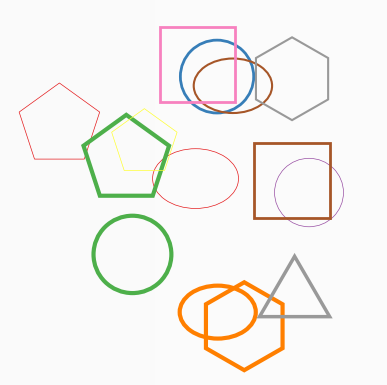[{"shape": "oval", "thickness": 0.5, "radius": 0.55, "center": [0.505, 0.536]}, {"shape": "pentagon", "thickness": 0.5, "radius": 0.55, "center": [0.153, 0.675]}, {"shape": "circle", "thickness": 2, "radius": 0.47, "center": [0.56, 0.801]}, {"shape": "circle", "thickness": 3, "radius": 0.5, "center": [0.342, 0.339]}, {"shape": "pentagon", "thickness": 3, "radius": 0.58, "center": [0.326, 0.586]}, {"shape": "circle", "thickness": 0.5, "radius": 0.44, "center": [0.797, 0.5]}, {"shape": "oval", "thickness": 3, "radius": 0.49, "center": [0.562, 0.189]}, {"shape": "hexagon", "thickness": 3, "radius": 0.57, "center": [0.63, 0.153]}, {"shape": "pentagon", "thickness": 0.5, "radius": 0.44, "center": [0.373, 0.629]}, {"shape": "square", "thickness": 2, "radius": 0.49, "center": [0.753, 0.53]}, {"shape": "oval", "thickness": 1.5, "radius": 0.51, "center": [0.601, 0.777]}, {"shape": "square", "thickness": 2, "radius": 0.49, "center": [0.51, 0.833]}, {"shape": "triangle", "thickness": 2.5, "radius": 0.52, "center": [0.76, 0.23]}, {"shape": "hexagon", "thickness": 1.5, "radius": 0.54, "center": [0.754, 0.796]}]